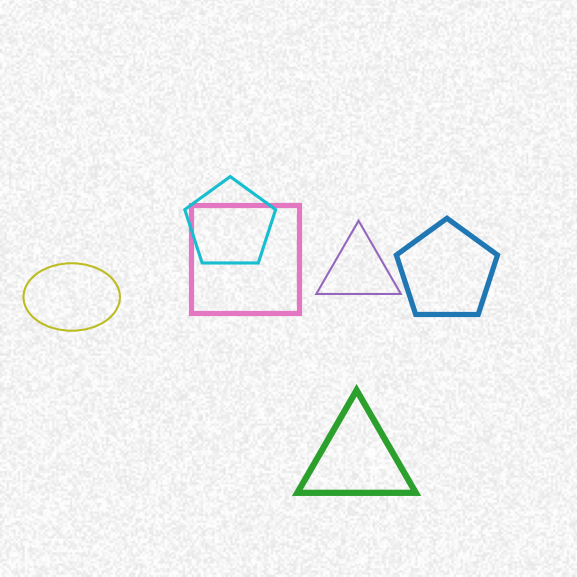[{"shape": "pentagon", "thickness": 2.5, "radius": 0.46, "center": [0.774, 0.529]}, {"shape": "triangle", "thickness": 3, "radius": 0.59, "center": [0.617, 0.205]}, {"shape": "triangle", "thickness": 1, "radius": 0.42, "center": [0.621, 0.532]}, {"shape": "square", "thickness": 2.5, "radius": 0.47, "center": [0.425, 0.55]}, {"shape": "oval", "thickness": 1, "radius": 0.42, "center": [0.124, 0.485]}, {"shape": "pentagon", "thickness": 1.5, "radius": 0.41, "center": [0.399, 0.611]}]